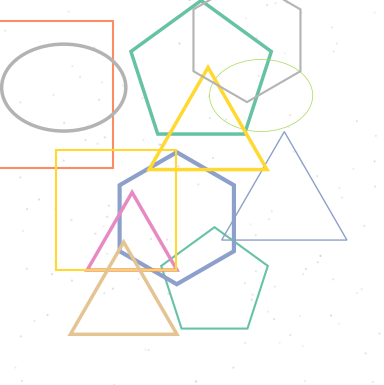[{"shape": "pentagon", "thickness": 2.5, "radius": 0.96, "center": [0.522, 0.807]}, {"shape": "pentagon", "thickness": 1.5, "radius": 0.73, "center": [0.557, 0.264]}, {"shape": "square", "thickness": 1.5, "radius": 0.95, "center": [0.102, 0.755]}, {"shape": "hexagon", "thickness": 3, "radius": 0.86, "center": [0.459, 0.433]}, {"shape": "triangle", "thickness": 1, "radius": 0.94, "center": [0.738, 0.47]}, {"shape": "triangle", "thickness": 2.5, "radius": 0.67, "center": [0.343, 0.366]}, {"shape": "oval", "thickness": 0.5, "radius": 0.67, "center": [0.678, 0.752]}, {"shape": "triangle", "thickness": 2.5, "radius": 0.88, "center": [0.54, 0.648]}, {"shape": "square", "thickness": 1.5, "radius": 0.78, "center": [0.302, 0.454]}, {"shape": "triangle", "thickness": 2.5, "radius": 0.8, "center": [0.321, 0.212]}, {"shape": "oval", "thickness": 2.5, "radius": 0.81, "center": [0.166, 0.772]}, {"shape": "hexagon", "thickness": 1.5, "radius": 0.8, "center": [0.641, 0.895]}]